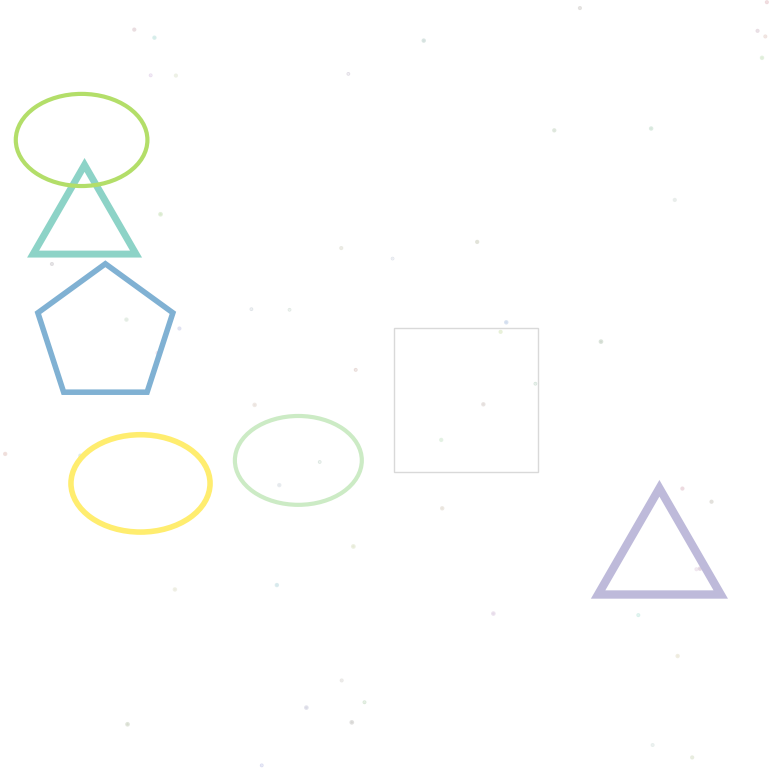[{"shape": "triangle", "thickness": 2.5, "radius": 0.39, "center": [0.11, 0.709]}, {"shape": "triangle", "thickness": 3, "radius": 0.46, "center": [0.856, 0.274]}, {"shape": "pentagon", "thickness": 2, "radius": 0.46, "center": [0.137, 0.565]}, {"shape": "oval", "thickness": 1.5, "radius": 0.43, "center": [0.106, 0.818]}, {"shape": "square", "thickness": 0.5, "radius": 0.47, "center": [0.605, 0.481]}, {"shape": "oval", "thickness": 1.5, "radius": 0.41, "center": [0.387, 0.402]}, {"shape": "oval", "thickness": 2, "radius": 0.45, "center": [0.182, 0.372]}]